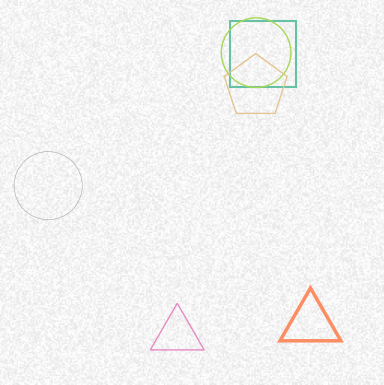[{"shape": "square", "thickness": 1.5, "radius": 0.43, "center": [0.683, 0.859]}, {"shape": "triangle", "thickness": 2.5, "radius": 0.46, "center": [0.806, 0.16]}, {"shape": "triangle", "thickness": 1, "radius": 0.4, "center": [0.46, 0.132]}, {"shape": "circle", "thickness": 1, "radius": 0.45, "center": [0.665, 0.863]}, {"shape": "pentagon", "thickness": 1, "radius": 0.43, "center": [0.664, 0.775]}, {"shape": "circle", "thickness": 0.5, "radius": 0.44, "center": [0.125, 0.518]}]